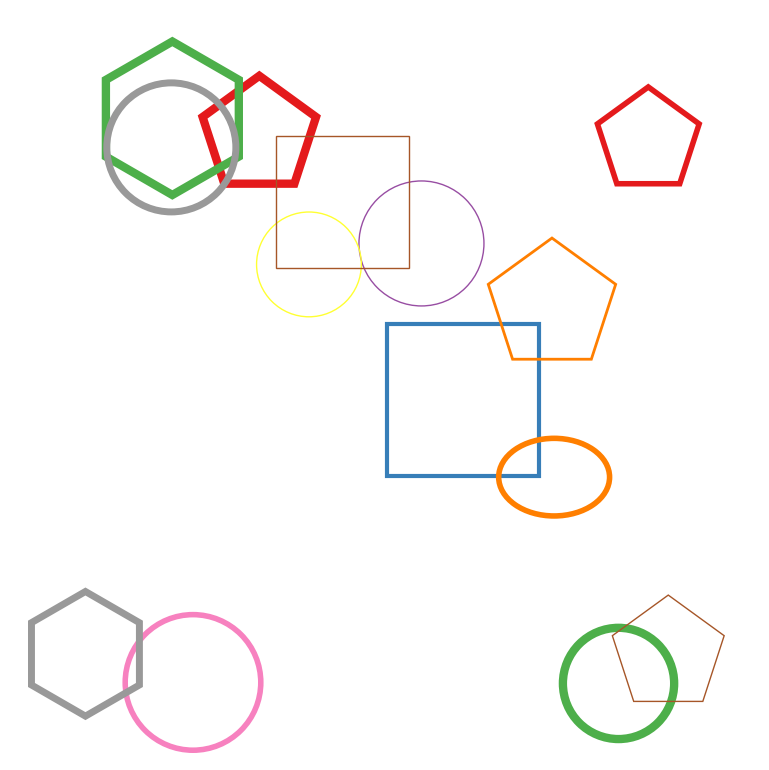[{"shape": "pentagon", "thickness": 3, "radius": 0.39, "center": [0.337, 0.824]}, {"shape": "pentagon", "thickness": 2, "radius": 0.35, "center": [0.842, 0.818]}, {"shape": "square", "thickness": 1.5, "radius": 0.49, "center": [0.601, 0.481]}, {"shape": "hexagon", "thickness": 3, "radius": 0.5, "center": [0.224, 0.846]}, {"shape": "circle", "thickness": 3, "radius": 0.36, "center": [0.803, 0.112]}, {"shape": "circle", "thickness": 0.5, "radius": 0.41, "center": [0.547, 0.684]}, {"shape": "oval", "thickness": 2, "radius": 0.36, "center": [0.72, 0.38]}, {"shape": "pentagon", "thickness": 1, "radius": 0.43, "center": [0.717, 0.604]}, {"shape": "circle", "thickness": 0.5, "radius": 0.34, "center": [0.401, 0.657]}, {"shape": "square", "thickness": 0.5, "radius": 0.43, "center": [0.445, 0.738]}, {"shape": "pentagon", "thickness": 0.5, "radius": 0.38, "center": [0.868, 0.151]}, {"shape": "circle", "thickness": 2, "radius": 0.44, "center": [0.251, 0.114]}, {"shape": "hexagon", "thickness": 2.5, "radius": 0.4, "center": [0.111, 0.151]}, {"shape": "circle", "thickness": 2.5, "radius": 0.42, "center": [0.222, 0.809]}]